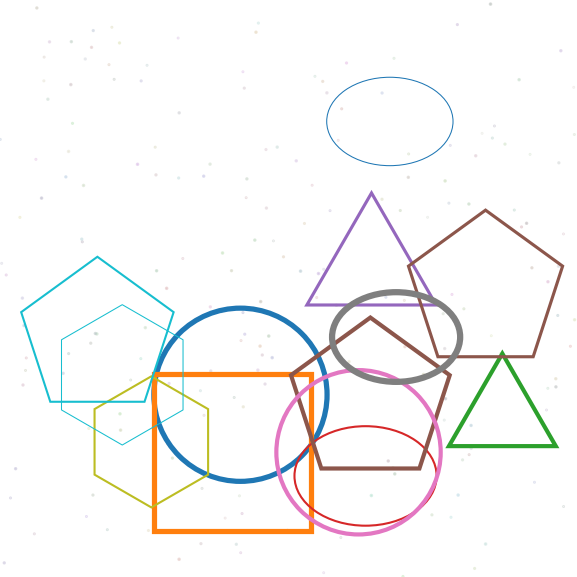[{"shape": "circle", "thickness": 2.5, "radius": 0.75, "center": [0.416, 0.316]}, {"shape": "oval", "thickness": 0.5, "radius": 0.55, "center": [0.675, 0.789]}, {"shape": "square", "thickness": 2.5, "radius": 0.68, "center": [0.403, 0.216]}, {"shape": "triangle", "thickness": 2, "radius": 0.53, "center": [0.87, 0.28]}, {"shape": "oval", "thickness": 1, "radius": 0.62, "center": [0.633, 0.175]}, {"shape": "triangle", "thickness": 1.5, "radius": 0.65, "center": [0.643, 0.536]}, {"shape": "pentagon", "thickness": 2, "radius": 0.72, "center": [0.641, 0.305]}, {"shape": "pentagon", "thickness": 1.5, "radius": 0.7, "center": [0.841, 0.495]}, {"shape": "circle", "thickness": 2, "radius": 0.71, "center": [0.621, 0.216]}, {"shape": "oval", "thickness": 3, "radius": 0.55, "center": [0.686, 0.416]}, {"shape": "hexagon", "thickness": 1, "radius": 0.57, "center": [0.262, 0.234]}, {"shape": "pentagon", "thickness": 1, "radius": 0.69, "center": [0.169, 0.416]}, {"shape": "hexagon", "thickness": 0.5, "radius": 0.61, "center": [0.212, 0.35]}]